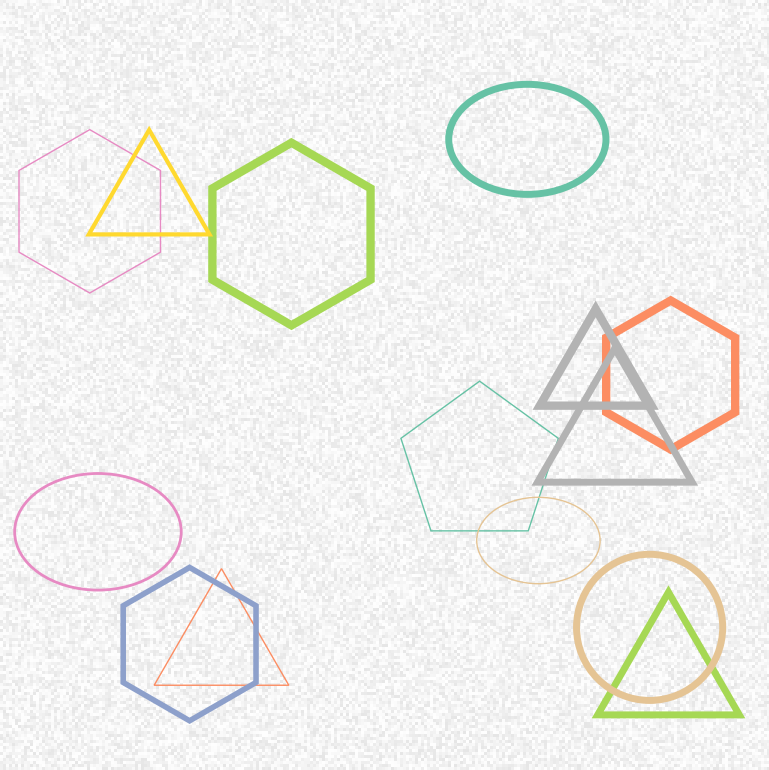[{"shape": "oval", "thickness": 2.5, "radius": 0.51, "center": [0.685, 0.819]}, {"shape": "pentagon", "thickness": 0.5, "radius": 0.54, "center": [0.623, 0.398]}, {"shape": "hexagon", "thickness": 3, "radius": 0.48, "center": [0.871, 0.513]}, {"shape": "triangle", "thickness": 0.5, "radius": 0.5, "center": [0.288, 0.161]}, {"shape": "hexagon", "thickness": 2, "radius": 0.5, "center": [0.246, 0.163]}, {"shape": "hexagon", "thickness": 0.5, "radius": 0.53, "center": [0.117, 0.726]}, {"shape": "oval", "thickness": 1, "radius": 0.54, "center": [0.127, 0.309]}, {"shape": "triangle", "thickness": 2.5, "radius": 0.53, "center": [0.868, 0.125]}, {"shape": "hexagon", "thickness": 3, "radius": 0.59, "center": [0.379, 0.696]}, {"shape": "triangle", "thickness": 1.5, "radius": 0.45, "center": [0.194, 0.741]}, {"shape": "oval", "thickness": 0.5, "radius": 0.4, "center": [0.699, 0.298]}, {"shape": "circle", "thickness": 2.5, "radius": 0.47, "center": [0.844, 0.185]}, {"shape": "triangle", "thickness": 3, "radius": 0.42, "center": [0.774, 0.515]}, {"shape": "triangle", "thickness": 2.5, "radius": 0.58, "center": [0.798, 0.432]}]